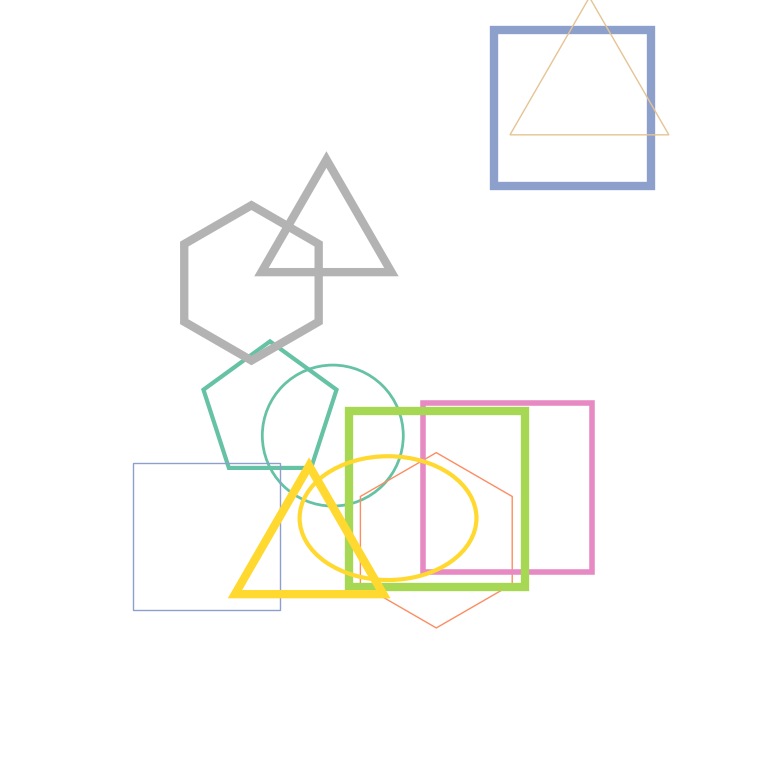[{"shape": "pentagon", "thickness": 1.5, "radius": 0.45, "center": [0.351, 0.466]}, {"shape": "circle", "thickness": 1, "radius": 0.46, "center": [0.432, 0.434]}, {"shape": "hexagon", "thickness": 0.5, "radius": 0.57, "center": [0.567, 0.298]}, {"shape": "square", "thickness": 3, "radius": 0.51, "center": [0.744, 0.86]}, {"shape": "square", "thickness": 0.5, "radius": 0.48, "center": [0.268, 0.303]}, {"shape": "square", "thickness": 2, "radius": 0.55, "center": [0.659, 0.367]}, {"shape": "square", "thickness": 3, "radius": 0.57, "center": [0.568, 0.352]}, {"shape": "triangle", "thickness": 3, "radius": 0.56, "center": [0.401, 0.284]}, {"shape": "oval", "thickness": 1.5, "radius": 0.57, "center": [0.504, 0.327]}, {"shape": "triangle", "thickness": 0.5, "radius": 0.6, "center": [0.765, 0.884]}, {"shape": "triangle", "thickness": 3, "radius": 0.49, "center": [0.424, 0.695]}, {"shape": "hexagon", "thickness": 3, "radius": 0.5, "center": [0.327, 0.633]}]